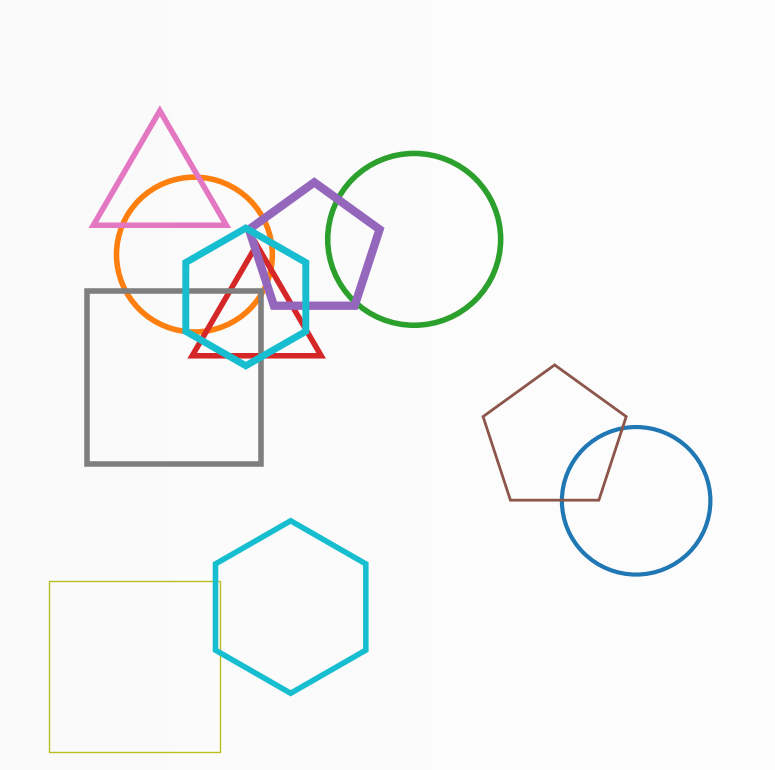[{"shape": "circle", "thickness": 1.5, "radius": 0.48, "center": [0.821, 0.35]}, {"shape": "circle", "thickness": 2, "radius": 0.5, "center": [0.251, 0.669]}, {"shape": "circle", "thickness": 2, "radius": 0.56, "center": [0.534, 0.689]}, {"shape": "triangle", "thickness": 2, "radius": 0.48, "center": [0.331, 0.586]}, {"shape": "pentagon", "thickness": 3, "radius": 0.44, "center": [0.406, 0.675]}, {"shape": "pentagon", "thickness": 1, "radius": 0.49, "center": [0.716, 0.429]}, {"shape": "triangle", "thickness": 2, "radius": 0.5, "center": [0.206, 0.757]}, {"shape": "square", "thickness": 2, "radius": 0.56, "center": [0.224, 0.51]}, {"shape": "square", "thickness": 0.5, "radius": 0.55, "center": [0.174, 0.134]}, {"shape": "hexagon", "thickness": 2, "radius": 0.56, "center": [0.375, 0.212]}, {"shape": "hexagon", "thickness": 2.5, "radius": 0.45, "center": [0.317, 0.614]}]